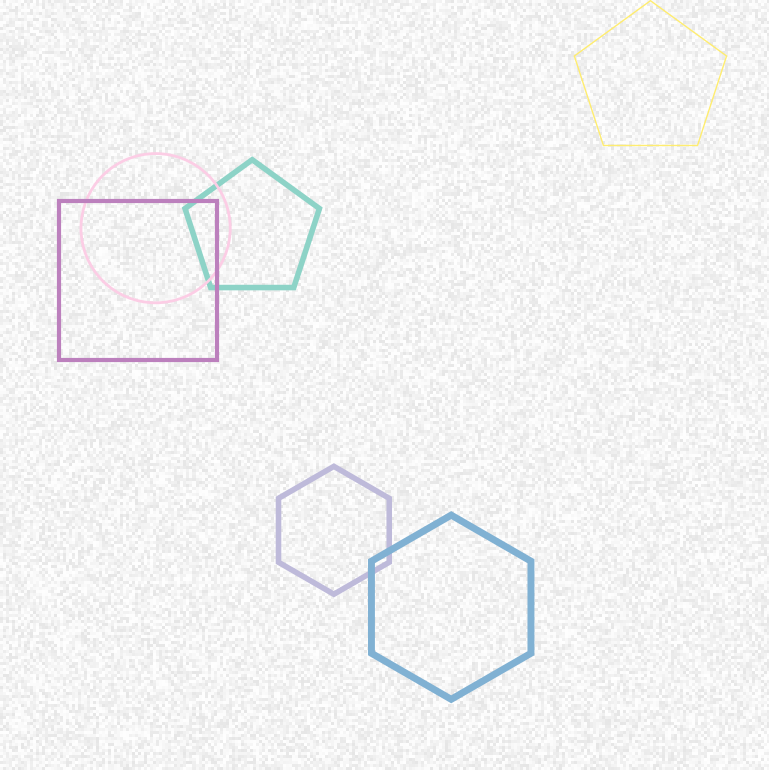[{"shape": "pentagon", "thickness": 2, "radius": 0.46, "center": [0.328, 0.701]}, {"shape": "hexagon", "thickness": 2, "radius": 0.42, "center": [0.434, 0.311]}, {"shape": "hexagon", "thickness": 2.5, "radius": 0.6, "center": [0.586, 0.211]}, {"shape": "circle", "thickness": 1, "radius": 0.48, "center": [0.202, 0.704]}, {"shape": "square", "thickness": 1.5, "radius": 0.51, "center": [0.18, 0.636]}, {"shape": "pentagon", "thickness": 0.5, "radius": 0.52, "center": [0.845, 0.895]}]